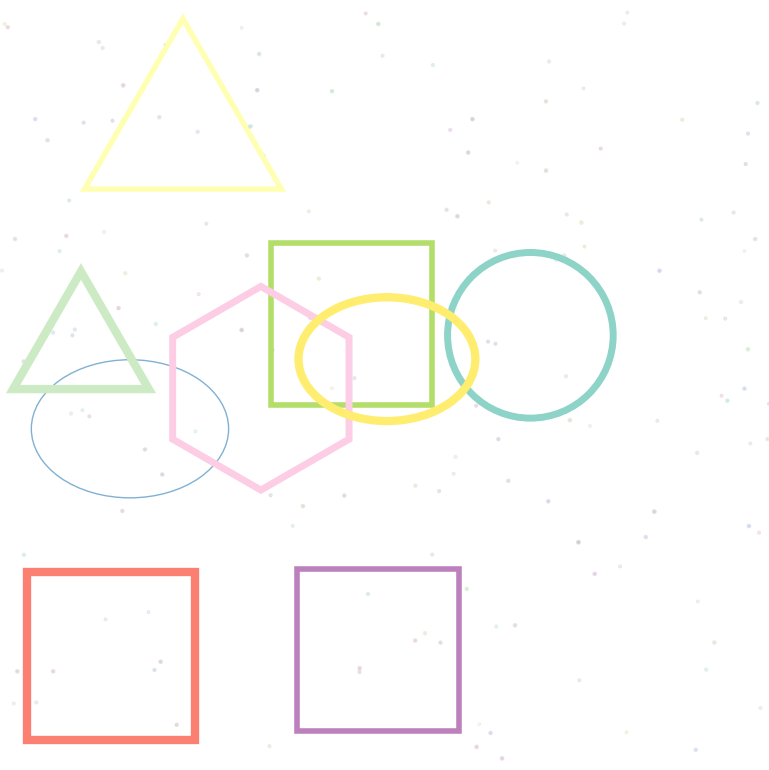[{"shape": "circle", "thickness": 2.5, "radius": 0.54, "center": [0.689, 0.565]}, {"shape": "triangle", "thickness": 2, "radius": 0.74, "center": [0.238, 0.828]}, {"shape": "square", "thickness": 3, "radius": 0.54, "center": [0.145, 0.148]}, {"shape": "oval", "thickness": 0.5, "radius": 0.64, "center": [0.169, 0.443]}, {"shape": "square", "thickness": 2, "radius": 0.53, "center": [0.457, 0.579]}, {"shape": "hexagon", "thickness": 2.5, "radius": 0.66, "center": [0.339, 0.496]}, {"shape": "square", "thickness": 2, "radius": 0.53, "center": [0.491, 0.156]}, {"shape": "triangle", "thickness": 3, "radius": 0.51, "center": [0.105, 0.546]}, {"shape": "oval", "thickness": 3, "radius": 0.57, "center": [0.502, 0.534]}]